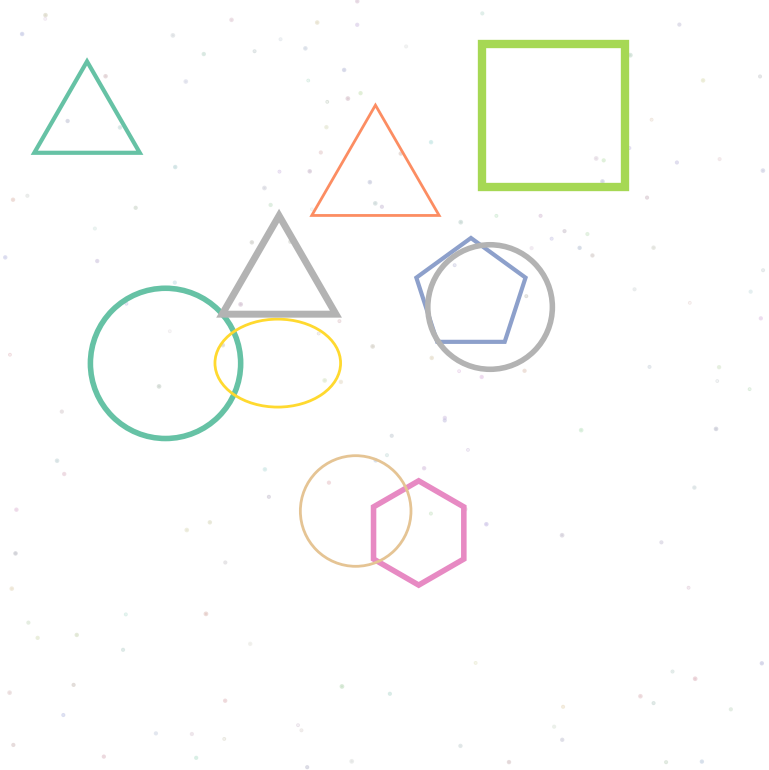[{"shape": "triangle", "thickness": 1.5, "radius": 0.4, "center": [0.113, 0.841]}, {"shape": "circle", "thickness": 2, "radius": 0.49, "center": [0.215, 0.528]}, {"shape": "triangle", "thickness": 1, "radius": 0.48, "center": [0.488, 0.768]}, {"shape": "pentagon", "thickness": 1.5, "radius": 0.37, "center": [0.612, 0.616]}, {"shape": "hexagon", "thickness": 2, "radius": 0.34, "center": [0.544, 0.308]}, {"shape": "square", "thickness": 3, "radius": 0.46, "center": [0.719, 0.85]}, {"shape": "oval", "thickness": 1, "radius": 0.41, "center": [0.361, 0.528]}, {"shape": "circle", "thickness": 1, "radius": 0.36, "center": [0.462, 0.336]}, {"shape": "triangle", "thickness": 2.5, "radius": 0.43, "center": [0.362, 0.635]}, {"shape": "circle", "thickness": 2, "radius": 0.4, "center": [0.636, 0.601]}]